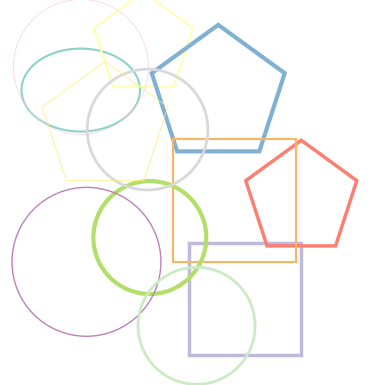[{"shape": "oval", "thickness": 1.5, "radius": 0.77, "center": [0.21, 0.766]}, {"shape": "pentagon", "thickness": 1.5, "radius": 0.68, "center": [0.372, 0.885]}, {"shape": "square", "thickness": 2.5, "radius": 0.73, "center": [0.636, 0.223]}, {"shape": "pentagon", "thickness": 2.5, "radius": 0.76, "center": [0.783, 0.484]}, {"shape": "pentagon", "thickness": 3, "radius": 0.91, "center": [0.567, 0.754]}, {"shape": "square", "thickness": 1.5, "radius": 0.8, "center": [0.61, 0.479]}, {"shape": "circle", "thickness": 3, "radius": 0.73, "center": [0.389, 0.383]}, {"shape": "circle", "thickness": 0.5, "radius": 0.88, "center": [0.21, 0.826]}, {"shape": "circle", "thickness": 2, "radius": 0.78, "center": [0.383, 0.663]}, {"shape": "circle", "thickness": 1, "radius": 0.97, "center": [0.225, 0.32]}, {"shape": "circle", "thickness": 2, "radius": 0.76, "center": [0.511, 0.154]}, {"shape": "pentagon", "thickness": 0.5, "radius": 0.86, "center": [0.273, 0.669]}]